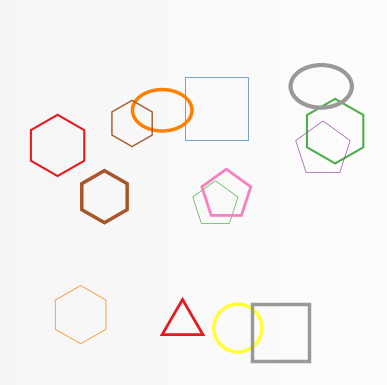[{"shape": "triangle", "thickness": 2, "radius": 0.3, "center": [0.471, 0.161]}, {"shape": "hexagon", "thickness": 1.5, "radius": 0.4, "center": [0.149, 0.622]}, {"shape": "square", "thickness": 0.5, "radius": 0.41, "center": [0.558, 0.719]}, {"shape": "hexagon", "thickness": 1.5, "radius": 0.42, "center": [0.865, 0.659]}, {"shape": "pentagon", "thickness": 0.5, "radius": 0.31, "center": [0.556, 0.469]}, {"shape": "pentagon", "thickness": 0.5, "radius": 0.37, "center": [0.833, 0.612]}, {"shape": "hexagon", "thickness": 0.5, "radius": 0.38, "center": [0.208, 0.183]}, {"shape": "oval", "thickness": 2.5, "radius": 0.38, "center": [0.419, 0.714]}, {"shape": "circle", "thickness": 2.5, "radius": 0.31, "center": [0.614, 0.148]}, {"shape": "hexagon", "thickness": 1, "radius": 0.3, "center": [0.341, 0.679]}, {"shape": "hexagon", "thickness": 2.5, "radius": 0.34, "center": [0.27, 0.489]}, {"shape": "pentagon", "thickness": 2, "radius": 0.33, "center": [0.584, 0.494]}, {"shape": "oval", "thickness": 3, "radius": 0.4, "center": [0.829, 0.776]}, {"shape": "square", "thickness": 2.5, "radius": 0.37, "center": [0.724, 0.137]}]